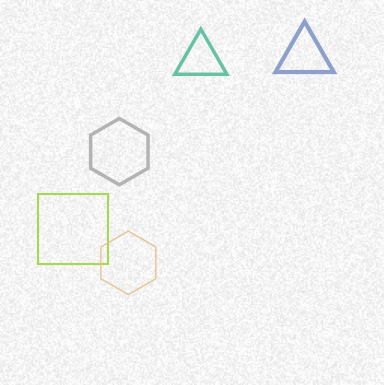[{"shape": "triangle", "thickness": 2.5, "radius": 0.39, "center": [0.522, 0.846]}, {"shape": "triangle", "thickness": 3, "radius": 0.44, "center": [0.791, 0.857]}, {"shape": "square", "thickness": 1.5, "radius": 0.45, "center": [0.189, 0.405]}, {"shape": "hexagon", "thickness": 1, "radius": 0.41, "center": [0.333, 0.317]}, {"shape": "hexagon", "thickness": 2.5, "radius": 0.43, "center": [0.31, 0.606]}]